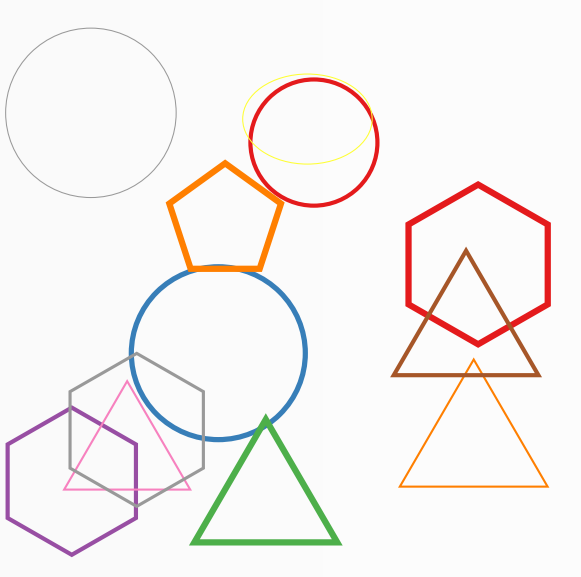[{"shape": "hexagon", "thickness": 3, "radius": 0.69, "center": [0.823, 0.541]}, {"shape": "circle", "thickness": 2, "radius": 0.55, "center": [0.54, 0.752]}, {"shape": "circle", "thickness": 2.5, "radius": 0.75, "center": [0.376, 0.388]}, {"shape": "triangle", "thickness": 3, "radius": 0.71, "center": [0.457, 0.131]}, {"shape": "hexagon", "thickness": 2, "radius": 0.64, "center": [0.124, 0.166]}, {"shape": "triangle", "thickness": 1, "radius": 0.73, "center": [0.815, 0.23]}, {"shape": "pentagon", "thickness": 3, "radius": 0.5, "center": [0.387, 0.615]}, {"shape": "oval", "thickness": 0.5, "radius": 0.56, "center": [0.529, 0.793]}, {"shape": "triangle", "thickness": 2, "radius": 0.72, "center": [0.802, 0.421]}, {"shape": "triangle", "thickness": 1, "radius": 0.63, "center": [0.219, 0.214]}, {"shape": "circle", "thickness": 0.5, "radius": 0.73, "center": [0.156, 0.804]}, {"shape": "hexagon", "thickness": 1.5, "radius": 0.66, "center": [0.235, 0.255]}]